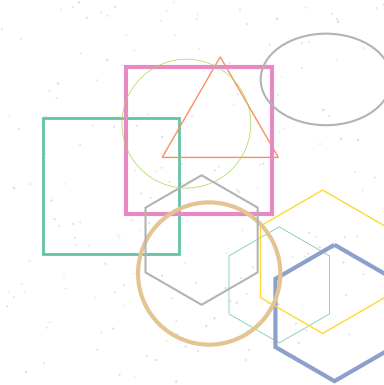[{"shape": "hexagon", "thickness": 0.5, "radius": 0.75, "center": [0.725, 0.26]}, {"shape": "square", "thickness": 2, "radius": 0.88, "center": [0.289, 0.516]}, {"shape": "triangle", "thickness": 1, "radius": 0.87, "center": [0.572, 0.678]}, {"shape": "hexagon", "thickness": 3, "radius": 0.89, "center": [0.869, 0.187]}, {"shape": "square", "thickness": 3, "radius": 0.95, "center": [0.517, 0.636]}, {"shape": "circle", "thickness": 0.5, "radius": 0.84, "center": [0.484, 0.679]}, {"shape": "hexagon", "thickness": 1, "radius": 0.93, "center": [0.838, 0.32]}, {"shape": "circle", "thickness": 3, "radius": 0.92, "center": [0.543, 0.29]}, {"shape": "oval", "thickness": 1.5, "radius": 0.85, "center": [0.847, 0.794]}, {"shape": "hexagon", "thickness": 1.5, "radius": 0.84, "center": [0.524, 0.377]}]